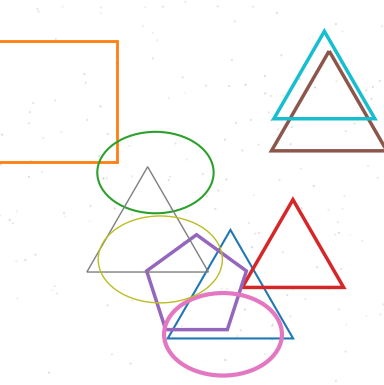[{"shape": "triangle", "thickness": 1.5, "radius": 0.94, "center": [0.599, 0.215]}, {"shape": "square", "thickness": 2, "radius": 0.79, "center": [0.145, 0.736]}, {"shape": "oval", "thickness": 1.5, "radius": 0.76, "center": [0.404, 0.552]}, {"shape": "triangle", "thickness": 2.5, "radius": 0.76, "center": [0.761, 0.329]}, {"shape": "pentagon", "thickness": 2.5, "radius": 0.68, "center": [0.51, 0.254]}, {"shape": "triangle", "thickness": 2.5, "radius": 0.86, "center": [0.855, 0.695]}, {"shape": "oval", "thickness": 3, "radius": 0.77, "center": [0.579, 0.132]}, {"shape": "triangle", "thickness": 1, "radius": 0.91, "center": [0.383, 0.385]}, {"shape": "oval", "thickness": 1, "radius": 0.81, "center": [0.416, 0.326]}, {"shape": "triangle", "thickness": 2.5, "radius": 0.76, "center": [0.843, 0.767]}]